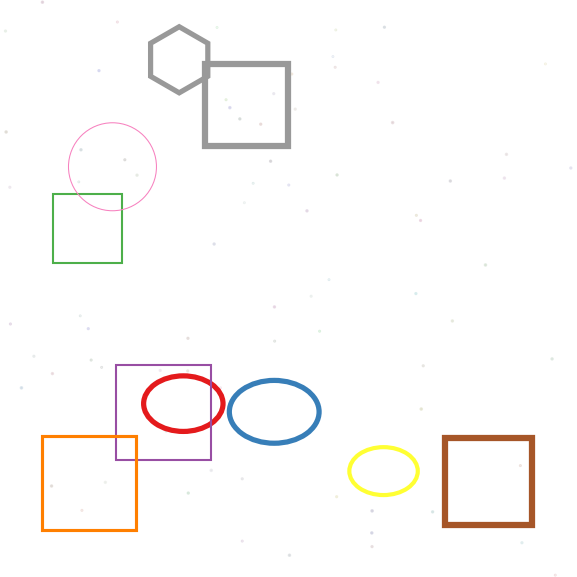[{"shape": "oval", "thickness": 2.5, "radius": 0.34, "center": [0.317, 0.3]}, {"shape": "oval", "thickness": 2.5, "radius": 0.39, "center": [0.475, 0.286]}, {"shape": "square", "thickness": 1, "radius": 0.3, "center": [0.151, 0.604]}, {"shape": "square", "thickness": 1, "radius": 0.41, "center": [0.283, 0.285]}, {"shape": "square", "thickness": 1.5, "radius": 0.41, "center": [0.154, 0.162]}, {"shape": "oval", "thickness": 2, "radius": 0.3, "center": [0.664, 0.183]}, {"shape": "square", "thickness": 3, "radius": 0.38, "center": [0.845, 0.166]}, {"shape": "circle", "thickness": 0.5, "radius": 0.38, "center": [0.195, 0.71]}, {"shape": "hexagon", "thickness": 2.5, "radius": 0.29, "center": [0.31, 0.896]}, {"shape": "square", "thickness": 3, "radius": 0.36, "center": [0.427, 0.817]}]